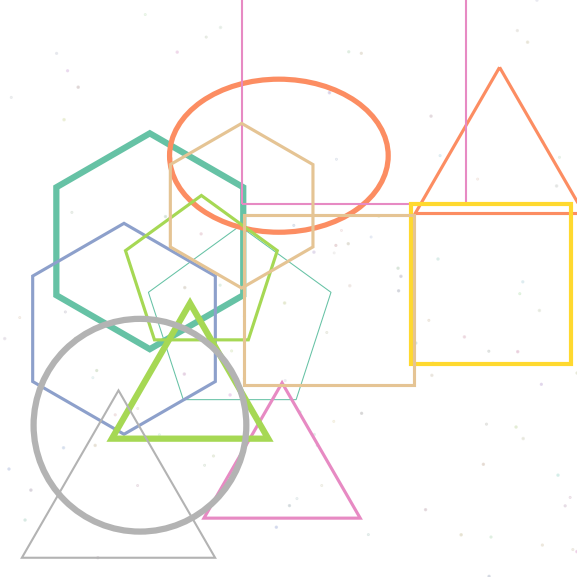[{"shape": "hexagon", "thickness": 3, "radius": 0.93, "center": [0.259, 0.581]}, {"shape": "pentagon", "thickness": 0.5, "radius": 0.83, "center": [0.415, 0.442]}, {"shape": "oval", "thickness": 2.5, "radius": 0.95, "center": [0.483, 0.73]}, {"shape": "triangle", "thickness": 1.5, "radius": 0.84, "center": [0.865, 0.714]}, {"shape": "hexagon", "thickness": 1.5, "radius": 0.91, "center": [0.215, 0.43]}, {"shape": "square", "thickness": 1, "radius": 0.97, "center": [0.613, 0.84]}, {"shape": "triangle", "thickness": 1.5, "radius": 0.78, "center": [0.488, 0.18]}, {"shape": "pentagon", "thickness": 1.5, "radius": 0.69, "center": [0.349, 0.522]}, {"shape": "triangle", "thickness": 3, "radius": 0.78, "center": [0.329, 0.318]}, {"shape": "square", "thickness": 2, "radius": 0.69, "center": [0.85, 0.507]}, {"shape": "hexagon", "thickness": 1.5, "radius": 0.71, "center": [0.418, 0.643]}, {"shape": "square", "thickness": 1.5, "radius": 0.74, "center": [0.57, 0.48]}, {"shape": "triangle", "thickness": 1, "radius": 0.97, "center": [0.205, 0.13]}, {"shape": "circle", "thickness": 3, "radius": 0.92, "center": [0.242, 0.263]}]